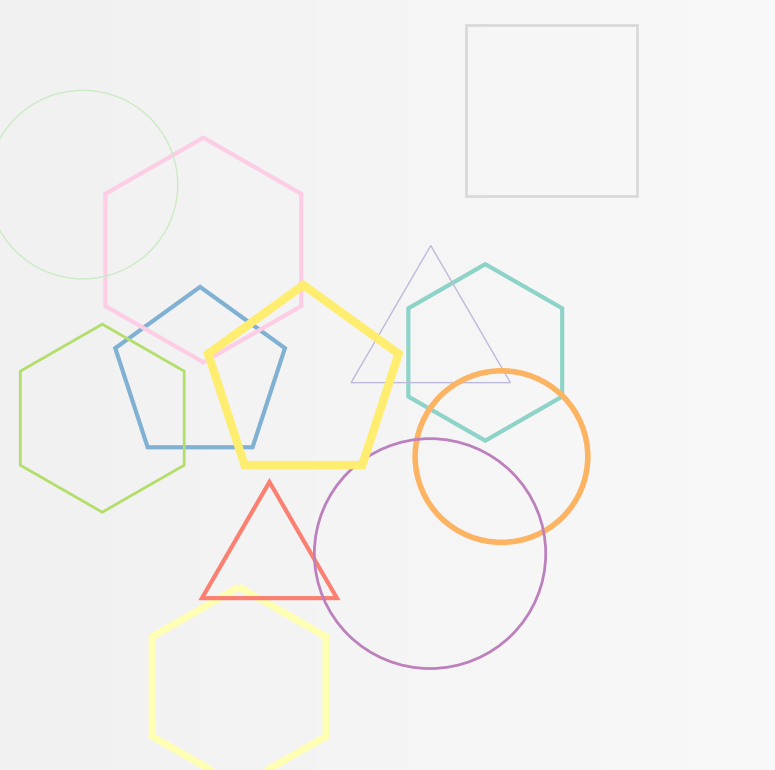[{"shape": "hexagon", "thickness": 1.5, "radius": 0.57, "center": [0.626, 0.542]}, {"shape": "hexagon", "thickness": 2.5, "radius": 0.65, "center": [0.308, 0.108]}, {"shape": "triangle", "thickness": 0.5, "radius": 0.59, "center": [0.556, 0.562]}, {"shape": "triangle", "thickness": 1.5, "radius": 0.5, "center": [0.348, 0.273]}, {"shape": "pentagon", "thickness": 1.5, "radius": 0.58, "center": [0.258, 0.512]}, {"shape": "circle", "thickness": 2, "radius": 0.56, "center": [0.647, 0.407]}, {"shape": "hexagon", "thickness": 1, "radius": 0.61, "center": [0.132, 0.457]}, {"shape": "hexagon", "thickness": 1.5, "radius": 0.73, "center": [0.262, 0.675]}, {"shape": "square", "thickness": 1, "radius": 0.55, "center": [0.712, 0.856]}, {"shape": "circle", "thickness": 1, "radius": 0.75, "center": [0.555, 0.281]}, {"shape": "circle", "thickness": 0.5, "radius": 0.61, "center": [0.107, 0.76]}, {"shape": "pentagon", "thickness": 3, "radius": 0.65, "center": [0.391, 0.501]}]